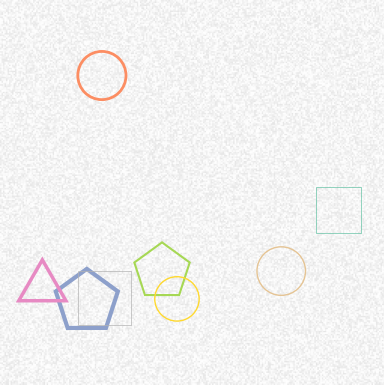[{"shape": "square", "thickness": 0.5, "radius": 0.3, "center": [0.879, 0.455]}, {"shape": "circle", "thickness": 2, "radius": 0.31, "center": [0.265, 0.804]}, {"shape": "pentagon", "thickness": 3, "radius": 0.42, "center": [0.225, 0.217]}, {"shape": "triangle", "thickness": 2.5, "radius": 0.35, "center": [0.11, 0.254]}, {"shape": "pentagon", "thickness": 1.5, "radius": 0.38, "center": [0.421, 0.295]}, {"shape": "circle", "thickness": 1, "radius": 0.29, "center": [0.46, 0.224]}, {"shape": "circle", "thickness": 1, "radius": 0.32, "center": [0.73, 0.296]}, {"shape": "square", "thickness": 0.5, "radius": 0.35, "center": [0.272, 0.226]}]